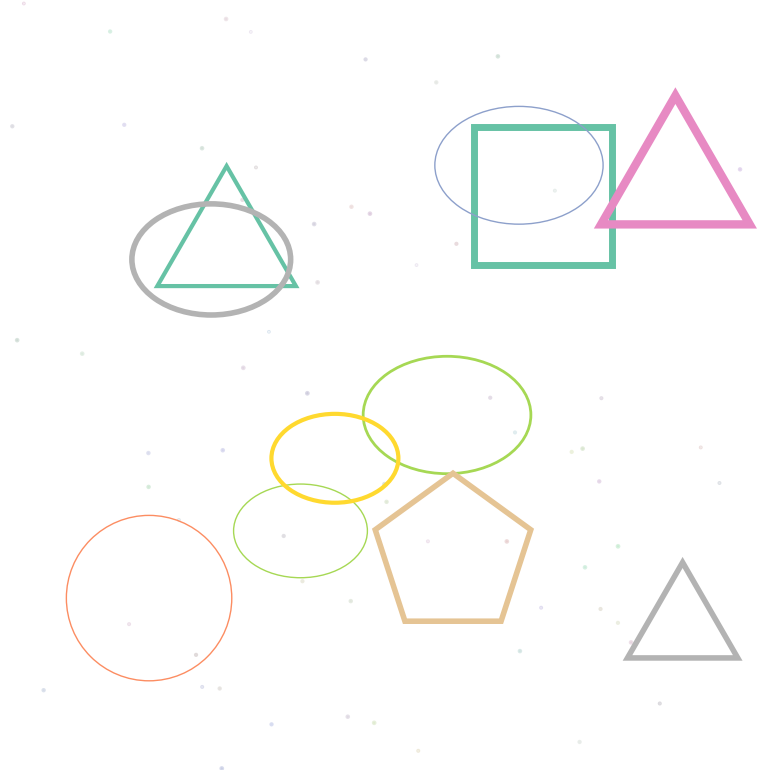[{"shape": "square", "thickness": 2.5, "radius": 0.45, "center": [0.705, 0.746]}, {"shape": "triangle", "thickness": 1.5, "radius": 0.52, "center": [0.294, 0.68]}, {"shape": "circle", "thickness": 0.5, "radius": 0.54, "center": [0.194, 0.223]}, {"shape": "oval", "thickness": 0.5, "radius": 0.55, "center": [0.674, 0.785]}, {"shape": "triangle", "thickness": 3, "radius": 0.56, "center": [0.877, 0.764]}, {"shape": "oval", "thickness": 1, "radius": 0.54, "center": [0.581, 0.461]}, {"shape": "oval", "thickness": 0.5, "radius": 0.43, "center": [0.39, 0.311]}, {"shape": "oval", "thickness": 1.5, "radius": 0.41, "center": [0.435, 0.405]}, {"shape": "pentagon", "thickness": 2, "radius": 0.53, "center": [0.588, 0.279]}, {"shape": "oval", "thickness": 2, "radius": 0.52, "center": [0.274, 0.663]}, {"shape": "triangle", "thickness": 2, "radius": 0.41, "center": [0.887, 0.187]}]